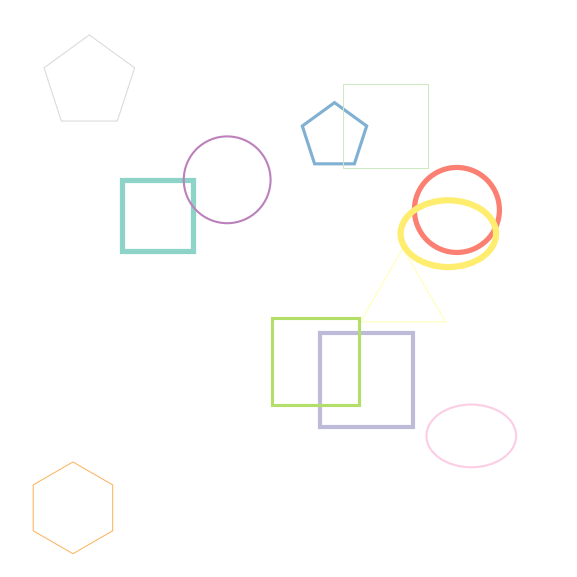[{"shape": "square", "thickness": 2.5, "radius": 0.31, "center": [0.273, 0.625]}, {"shape": "triangle", "thickness": 0.5, "radius": 0.43, "center": [0.698, 0.484]}, {"shape": "square", "thickness": 2, "radius": 0.41, "center": [0.635, 0.341]}, {"shape": "circle", "thickness": 2.5, "radius": 0.37, "center": [0.791, 0.636]}, {"shape": "pentagon", "thickness": 1.5, "radius": 0.29, "center": [0.579, 0.763]}, {"shape": "hexagon", "thickness": 0.5, "radius": 0.4, "center": [0.126, 0.12]}, {"shape": "square", "thickness": 1.5, "radius": 0.37, "center": [0.546, 0.373]}, {"shape": "oval", "thickness": 1, "radius": 0.39, "center": [0.816, 0.244]}, {"shape": "pentagon", "thickness": 0.5, "radius": 0.41, "center": [0.155, 0.856]}, {"shape": "circle", "thickness": 1, "radius": 0.38, "center": [0.393, 0.688]}, {"shape": "square", "thickness": 0.5, "radius": 0.37, "center": [0.667, 0.781]}, {"shape": "oval", "thickness": 3, "radius": 0.41, "center": [0.776, 0.594]}]